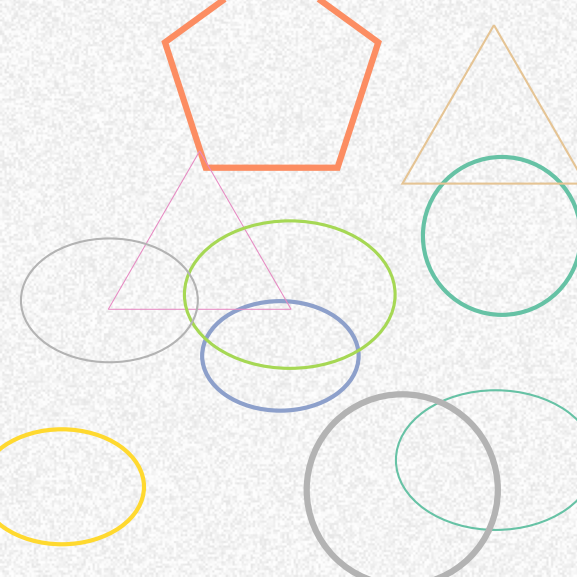[{"shape": "circle", "thickness": 2, "radius": 0.68, "center": [0.869, 0.591]}, {"shape": "oval", "thickness": 1, "radius": 0.86, "center": [0.858, 0.202]}, {"shape": "pentagon", "thickness": 3, "radius": 0.97, "center": [0.47, 0.866]}, {"shape": "oval", "thickness": 2, "radius": 0.68, "center": [0.486, 0.383]}, {"shape": "triangle", "thickness": 0.5, "radius": 0.91, "center": [0.346, 0.555]}, {"shape": "oval", "thickness": 1.5, "radius": 0.91, "center": [0.502, 0.489]}, {"shape": "oval", "thickness": 2, "radius": 0.71, "center": [0.107, 0.156]}, {"shape": "triangle", "thickness": 1, "radius": 0.91, "center": [0.855, 0.773]}, {"shape": "oval", "thickness": 1, "radius": 0.77, "center": [0.189, 0.479]}, {"shape": "circle", "thickness": 3, "radius": 0.83, "center": [0.697, 0.151]}]